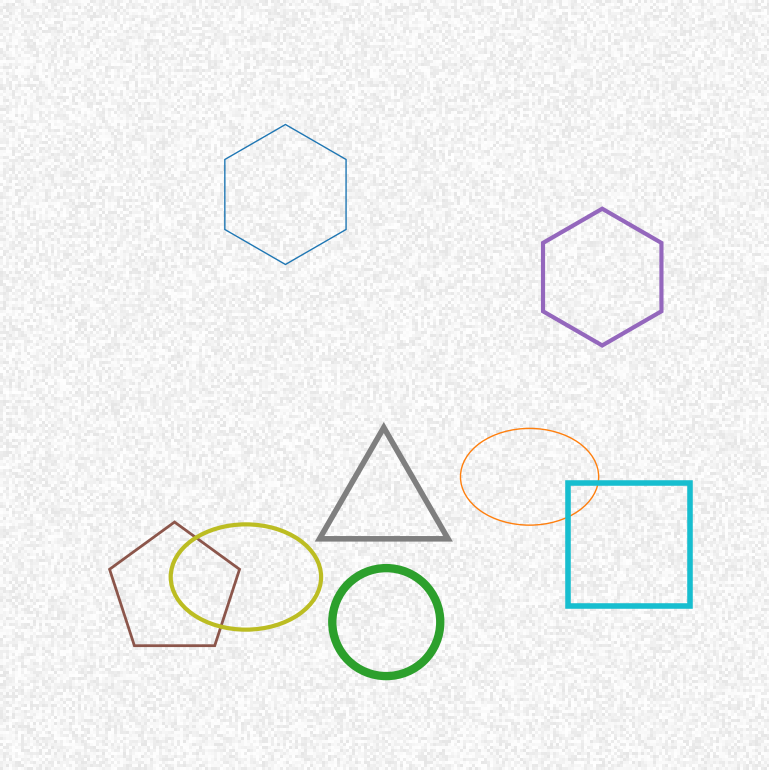[{"shape": "hexagon", "thickness": 0.5, "radius": 0.45, "center": [0.371, 0.747]}, {"shape": "oval", "thickness": 0.5, "radius": 0.45, "center": [0.688, 0.381]}, {"shape": "circle", "thickness": 3, "radius": 0.35, "center": [0.502, 0.192]}, {"shape": "hexagon", "thickness": 1.5, "radius": 0.44, "center": [0.782, 0.64]}, {"shape": "pentagon", "thickness": 1, "radius": 0.44, "center": [0.227, 0.233]}, {"shape": "triangle", "thickness": 2, "radius": 0.48, "center": [0.498, 0.348]}, {"shape": "oval", "thickness": 1.5, "radius": 0.49, "center": [0.319, 0.251]}, {"shape": "square", "thickness": 2, "radius": 0.4, "center": [0.817, 0.293]}]